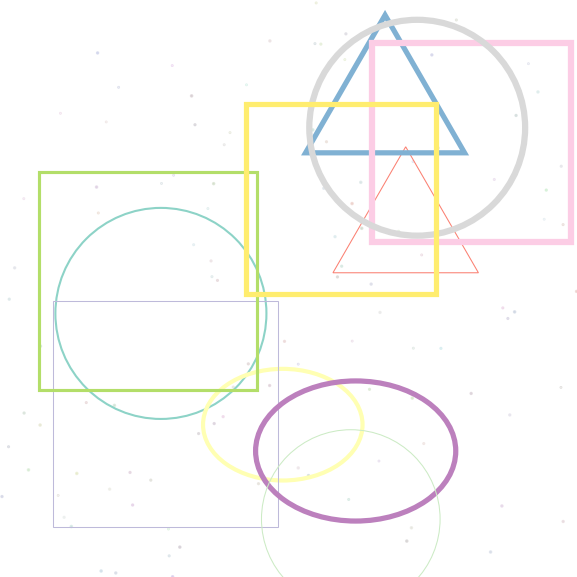[{"shape": "circle", "thickness": 1, "radius": 0.91, "center": [0.279, 0.456]}, {"shape": "oval", "thickness": 2, "radius": 0.69, "center": [0.49, 0.264]}, {"shape": "square", "thickness": 0.5, "radius": 0.98, "center": [0.287, 0.282]}, {"shape": "triangle", "thickness": 0.5, "radius": 0.73, "center": [0.702, 0.6]}, {"shape": "triangle", "thickness": 2.5, "radius": 0.79, "center": [0.667, 0.814]}, {"shape": "square", "thickness": 1.5, "radius": 0.94, "center": [0.256, 0.512]}, {"shape": "square", "thickness": 3, "radius": 0.86, "center": [0.817, 0.752]}, {"shape": "circle", "thickness": 3, "radius": 0.93, "center": [0.722, 0.778]}, {"shape": "oval", "thickness": 2.5, "radius": 0.87, "center": [0.616, 0.218]}, {"shape": "circle", "thickness": 0.5, "radius": 0.77, "center": [0.607, 0.1]}, {"shape": "square", "thickness": 2.5, "radius": 0.82, "center": [0.59, 0.655]}]